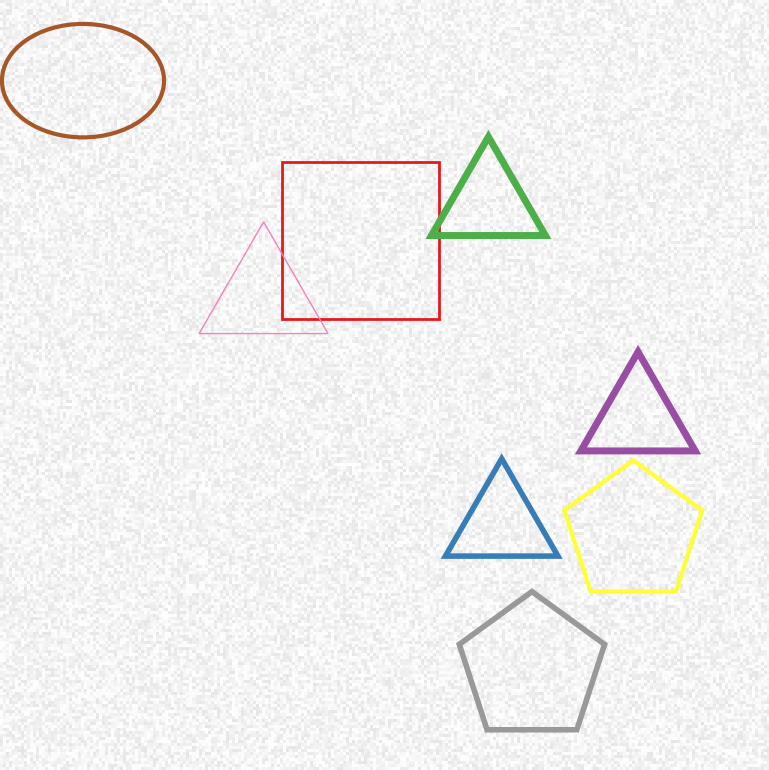[{"shape": "square", "thickness": 1, "radius": 0.51, "center": [0.468, 0.688]}, {"shape": "triangle", "thickness": 2, "radius": 0.42, "center": [0.652, 0.32]}, {"shape": "triangle", "thickness": 2.5, "radius": 0.43, "center": [0.634, 0.737]}, {"shape": "triangle", "thickness": 2.5, "radius": 0.43, "center": [0.829, 0.457]}, {"shape": "pentagon", "thickness": 1.5, "radius": 0.47, "center": [0.822, 0.308]}, {"shape": "oval", "thickness": 1.5, "radius": 0.53, "center": [0.108, 0.895]}, {"shape": "triangle", "thickness": 0.5, "radius": 0.48, "center": [0.342, 0.615]}, {"shape": "pentagon", "thickness": 2, "radius": 0.5, "center": [0.691, 0.133]}]